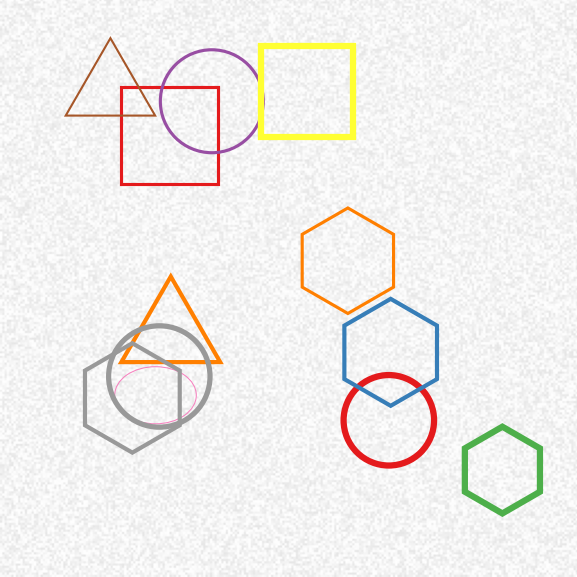[{"shape": "circle", "thickness": 3, "radius": 0.39, "center": [0.673, 0.271]}, {"shape": "square", "thickness": 1.5, "radius": 0.42, "center": [0.293, 0.765]}, {"shape": "hexagon", "thickness": 2, "radius": 0.46, "center": [0.677, 0.389]}, {"shape": "hexagon", "thickness": 3, "radius": 0.38, "center": [0.87, 0.185]}, {"shape": "circle", "thickness": 1.5, "radius": 0.45, "center": [0.367, 0.824]}, {"shape": "hexagon", "thickness": 1.5, "radius": 0.46, "center": [0.602, 0.548]}, {"shape": "triangle", "thickness": 2, "radius": 0.49, "center": [0.296, 0.422]}, {"shape": "square", "thickness": 3, "radius": 0.4, "center": [0.531, 0.841]}, {"shape": "triangle", "thickness": 1, "radius": 0.45, "center": [0.191, 0.844]}, {"shape": "oval", "thickness": 0.5, "radius": 0.35, "center": [0.269, 0.315]}, {"shape": "hexagon", "thickness": 2, "radius": 0.47, "center": [0.229, 0.31]}, {"shape": "circle", "thickness": 2.5, "radius": 0.44, "center": [0.276, 0.347]}]